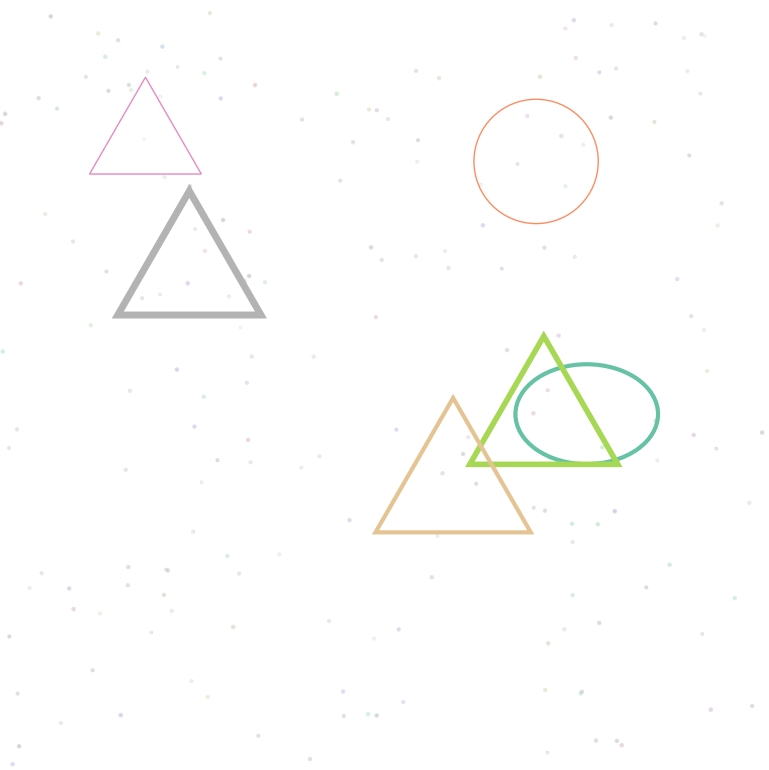[{"shape": "oval", "thickness": 1.5, "radius": 0.46, "center": [0.762, 0.462]}, {"shape": "circle", "thickness": 0.5, "radius": 0.4, "center": [0.696, 0.79]}, {"shape": "triangle", "thickness": 0.5, "radius": 0.42, "center": [0.189, 0.816]}, {"shape": "triangle", "thickness": 2, "radius": 0.55, "center": [0.706, 0.452]}, {"shape": "triangle", "thickness": 1.5, "radius": 0.58, "center": [0.588, 0.367]}, {"shape": "triangle", "thickness": 2.5, "radius": 0.54, "center": [0.246, 0.645]}]